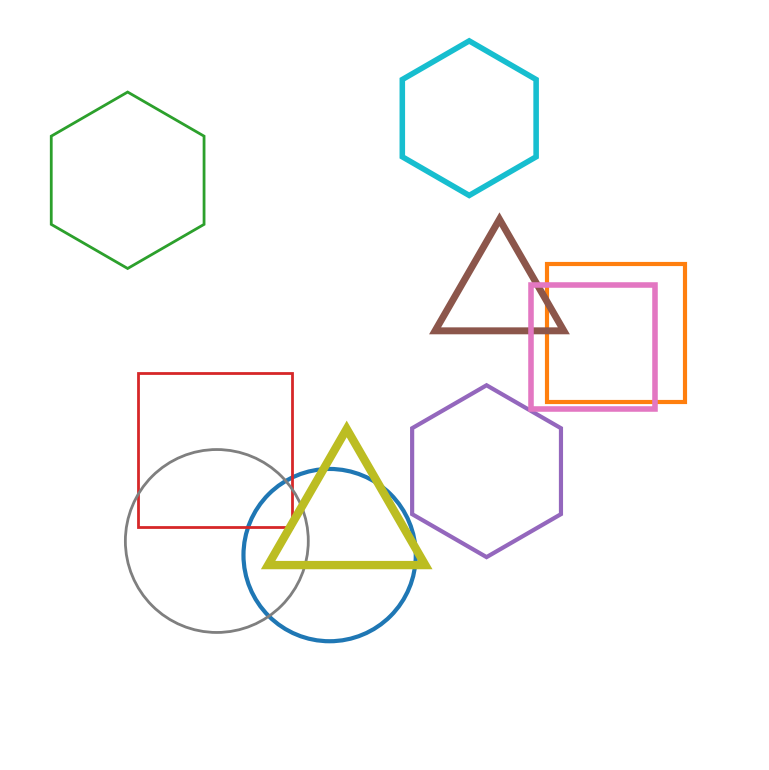[{"shape": "circle", "thickness": 1.5, "radius": 0.56, "center": [0.428, 0.279]}, {"shape": "square", "thickness": 1.5, "radius": 0.45, "center": [0.8, 0.568]}, {"shape": "hexagon", "thickness": 1, "radius": 0.57, "center": [0.166, 0.766]}, {"shape": "square", "thickness": 1, "radius": 0.5, "center": [0.279, 0.416]}, {"shape": "hexagon", "thickness": 1.5, "radius": 0.56, "center": [0.632, 0.388]}, {"shape": "triangle", "thickness": 2.5, "radius": 0.48, "center": [0.649, 0.619]}, {"shape": "square", "thickness": 2, "radius": 0.4, "center": [0.77, 0.549]}, {"shape": "circle", "thickness": 1, "radius": 0.59, "center": [0.282, 0.297]}, {"shape": "triangle", "thickness": 3, "radius": 0.59, "center": [0.45, 0.325]}, {"shape": "hexagon", "thickness": 2, "radius": 0.5, "center": [0.609, 0.847]}]